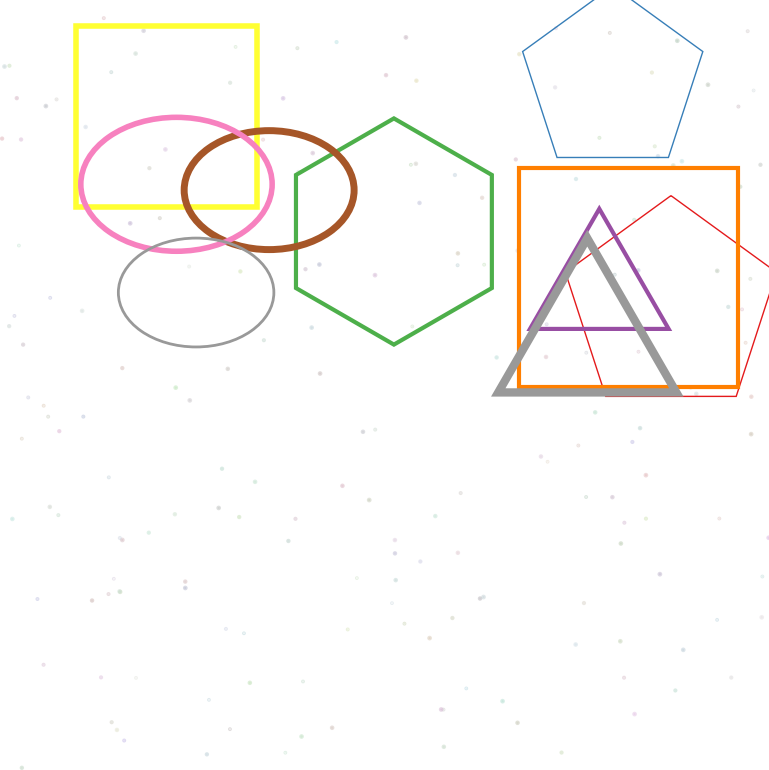[{"shape": "pentagon", "thickness": 0.5, "radius": 0.72, "center": [0.871, 0.602]}, {"shape": "pentagon", "thickness": 0.5, "radius": 0.62, "center": [0.796, 0.895]}, {"shape": "hexagon", "thickness": 1.5, "radius": 0.73, "center": [0.512, 0.699]}, {"shape": "triangle", "thickness": 1.5, "radius": 0.52, "center": [0.778, 0.625]}, {"shape": "square", "thickness": 1.5, "radius": 0.71, "center": [0.816, 0.64]}, {"shape": "square", "thickness": 2, "radius": 0.59, "center": [0.217, 0.848]}, {"shape": "oval", "thickness": 2.5, "radius": 0.55, "center": [0.35, 0.753]}, {"shape": "oval", "thickness": 2, "radius": 0.62, "center": [0.229, 0.761]}, {"shape": "oval", "thickness": 1, "radius": 0.5, "center": [0.255, 0.62]}, {"shape": "triangle", "thickness": 3, "radius": 0.67, "center": [0.763, 0.557]}]